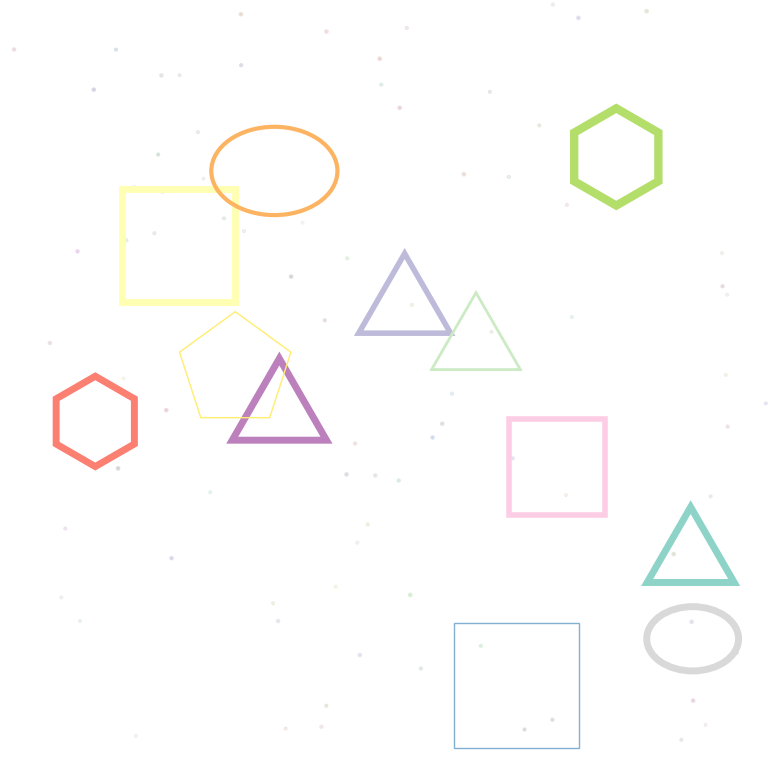[{"shape": "triangle", "thickness": 2.5, "radius": 0.33, "center": [0.897, 0.276]}, {"shape": "square", "thickness": 2.5, "radius": 0.37, "center": [0.232, 0.681]}, {"shape": "triangle", "thickness": 2, "radius": 0.34, "center": [0.525, 0.602]}, {"shape": "hexagon", "thickness": 2.5, "radius": 0.29, "center": [0.124, 0.453]}, {"shape": "square", "thickness": 0.5, "radius": 0.41, "center": [0.671, 0.11]}, {"shape": "oval", "thickness": 1.5, "radius": 0.41, "center": [0.356, 0.778]}, {"shape": "hexagon", "thickness": 3, "radius": 0.32, "center": [0.8, 0.796]}, {"shape": "square", "thickness": 2, "radius": 0.31, "center": [0.724, 0.394]}, {"shape": "oval", "thickness": 2.5, "radius": 0.3, "center": [0.9, 0.17]}, {"shape": "triangle", "thickness": 2.5, "radius": 0.35, "center": [0.363, 0.464]}, {"shape": "triangle", "thickness": 1, "radius": 0.33, "center": [0.618, 0.553]}, {"shape": "pentagon", "thickness": 0.5, "radius": 0.38, "center": [0.305, 0.519]}]